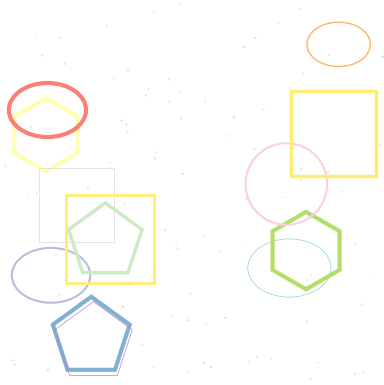[{"shape": "oval", "thickness": 0.5, "radius": 0.54, "center": [0.752, 0.304]}, {"shape": "hexagon", "thickness": 3, "radius": 0.47, "center": [0.119, 0.65]}, {"shape": "oval", "thickness": 1.5, "radius": 0.51, "center": [0.133, 0.285]}, {"shape": "oval", "thickness": 3, "radius": 0.5, "center": [0.123, 0.714]}, {"shape": "pentagon", "thickness": 3, "radius": 0.52, "center": [0.237, 0.124]}, {"shape": "oval", "thickness": 1, "radius": 0.41, "center": [0.88, 0.885]}, {"shape": "hexagon", "thickness": 3, "radius": 0.5, "center": [0.795, 0.349]}, {"shape": "circle", "thickness": 1.5, "radius": 0.53, "center": [0.744, 0.522]}, {"shape": "square", "thickness": 0.5, "radius": 0.48, "center": [0.199, 0.468]}, {"shape": "pentagon", "thickness": 0.5, "radius": 0.53, "center": [0.243, 0.111]}, {"shape": "pentagon", "thickness": 2.5, "radius": 0.5, "center": [0.274, 0.373]}, {"shape": "square", "thickness": 2, "radius": 0.57, "center": [0.286, 0.379]}, {"shape": "square", "thickness": 2.5, "radius": 0.55, "center": [0.867, 0.653]}]